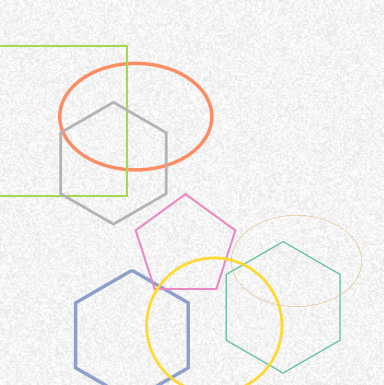[{"shape": "hexagon", "thickness": 1, "radius": 0.85, "center": [0.735, 0.202]}, {"shape": "oval", "thickness": 2.5, "radius": 0.99, "center": [0.353, 0.697]}, {"shape": "hexagon", "thickness": 2.5, "radius": 0.84, "center": [0.343, 0.129]}, {"shape": "pentagon", "thickness": 1.5, "radius": 0.68, "center": [0.482, 0.36]}, {"shape": "square", "thickness": 1.5, "radius": 0.97, "center": [0.135, 0.685]}, {"shape": "circle", "thickness": 2, "radius": 0.88, "center": [0.557, 0.154]}, {"shape": "oval", "thickness": 0.5, "radius": 0.85, "center": [0.77, 0.322]}, {"shape": "hexagon", "thickness": 2, "radius": 0.79, "center": [0.295, 0.576]}]